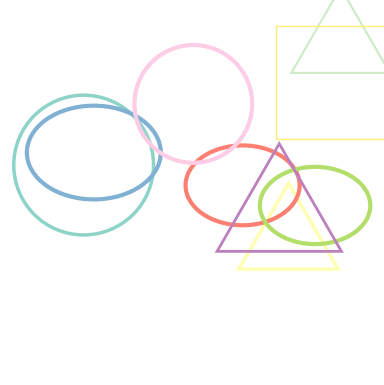[{"shape": "circle", "thickness": 2.5, "radius": 0.91, "center": [0.217, 0.571]}, {"shape": "triangle", "thickness": 2.5, "radius": 0.74, "center": [0.749, 0.375]}, {"shape": "oval", "thickness": 3, "radius": 0.74, "center": [0.63, 0.519]}, {"shape": "oval", "thickness": 3, "radius": 0.87, "center": [0.244, 0.604]}, {"shape": "oval", "thickness": 3, "radius": 0.72, "center": [0.818, 0.466]}, {"shape": "circle", "thickness": 3, "radius": 0.76, "center": [0.502, 0.73]}, {"shape": "triangle", "thickness": 2, "radius": 0.93, "center": [0.725, 0.44]}, {"shape": "triangle", "thickness": 1.5, "radius": 0.74, "center": [0.885, 0.885]}, {"shape": "square", "thickness": 1, "radius": 0.73, "center": [0.864, 0.786]}]